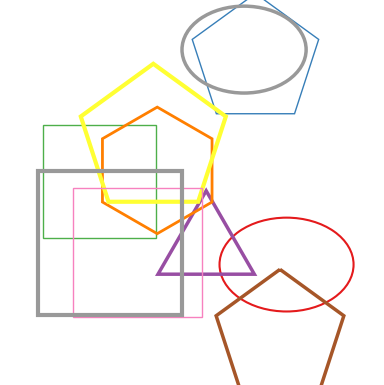[{"shape": "oval", "thickness": 1.5, "radius": 0.87, "center": [0.744, 0.313]}, {"shape": "pentagon", "thickness": 1, "radius": 0.86, "center": [0.664, 0.844]}, {"shape": "square", "thickness": 1, "radius": 0.73, "center": [0.258, 0.528]}, {"shape": "triangle", "thickness": 2.5, "radius": 0.72, "center": [0.536, 0.36]}, {"shape": "hexagon", "thickness": 2, "radius": 0.82, "center": [0.408, 0.557]}, {"shape": "pentagon", "thickness": 3, "radius": 0.99, "center": [0.398, 0.636]}, {"shape": "pentagon", "thickness": 2.5, "radius": 0.87, "center": [0.727, 0.126]}, {"shape": "square", "thickness": 1, "radius": 0.84, "center": [0.358, 0.344]}, {"shape": "square", "thickness": 3, "radius": 0.93, "center": [0.285, 0.368]}, {"shape": "oval", "thickness": 2.5, "radius": 0.81, "center": [0.634, 0.871]}]